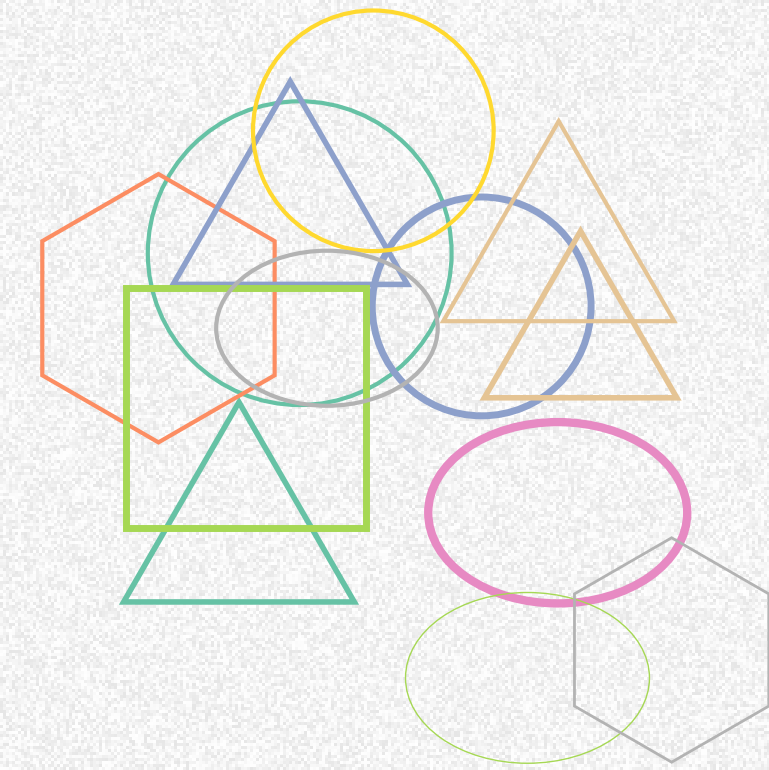[{"shape": "circle", "thickness": 1.5, "radius": 0.99, "center": [0.389, 0.671]}, {"shape": "triangle", "thickness": 2, "radius": 0.86, "center": [0.31, 0.305]}, {"shape": "hexagon", "thickness": 1.5, "radius": 0.87, "center": [0.206, 0.6]}, {"shape": "triangle", "thickness": 2, "radius": 0.88, "center": [0.377, 0.718]}, {"shape": "circle", "thickness": 2.5, "radius": 0.71, "center": [0.626, 0.602]}, {"shape": "oval", "thickness": 3, "radius": 0.84, "center": [0.724, 0.334]}, {"shape": "oval", "thickness": 0.5, "radius": 0.79, "center": [0.685, 0.12]}, {"shape": "square", "thickness": 2.5, "radius": 0.78, "center": [0.32, 0.47]}, {"shape": "circle", "thickness": 1.5, "radius": 0.78, "center": [0.485, 0.83]}, {"shape": "triangle", "thickness": 2, "radius": 0.72, "center": [0.754, 0.556]}, {"shape": "triangle", "thickness": 1.5, "radius": 0.87, "center": [0.726, 0.669]}, {"shape": "oval", "thickness": 1.5, "radius": 0.72, "center": [0.425, 0.574]}, {"shape": "hexagon", "thickness": 1, "radius": 0.73, "center": [0.872, 0.156]}]